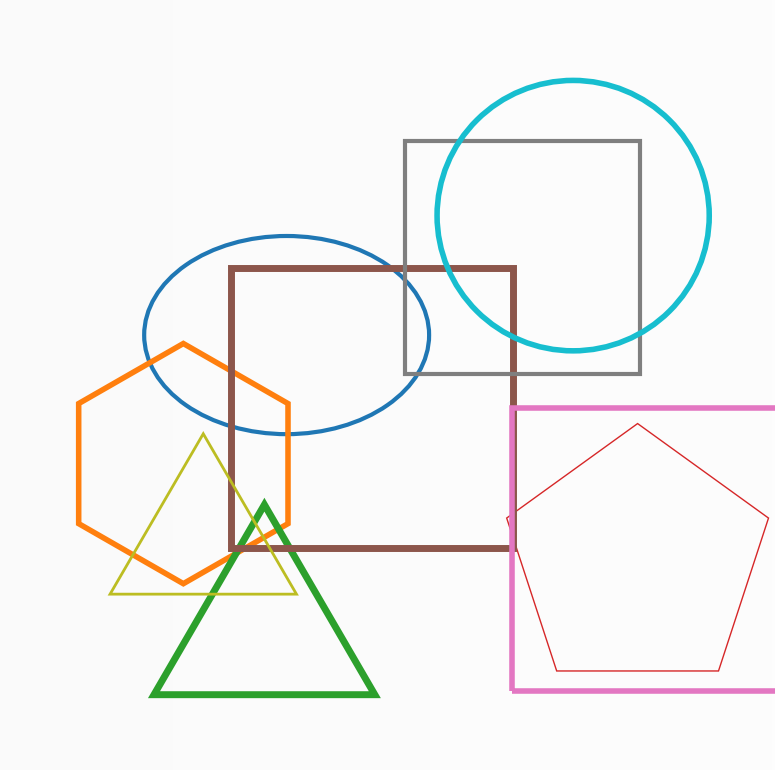[{"shape": "oval", "thickness": 1.5, "radius": 0.92, "center": [0.37, 0.565]}, {"shape": "hexagon", "thickness": 2, "radius": 0.78, "center": [0.237, 0.398]}, {"shape": "triangle", "thickness": 2.5, "radius": 0.82, "center": [0.341, 0.18]}, {"shape": "pentagon", "thickness": 0.5, "radius": 0.89, "center": [0.823, 0.272]}, {"shape": "square", "thickness": 2.5, "radius": 0.91, "center": [0.48, 0.47]}, {"shape": "square", "thickness": 2, "radius": 0.92, "center": [0.844, 0.286]}, {"shape": "square", "thickness": 1.5, "radius": 0.76, "center": [0.674, 0.665]}, {"shape": "triangle", "thickness": 1, "radius": 0.69, "center": [0.262, 0.298]}, {"shape": "circle", "thickness": 2, "radius": 0.88, "center": [0.74, 0.72]}]